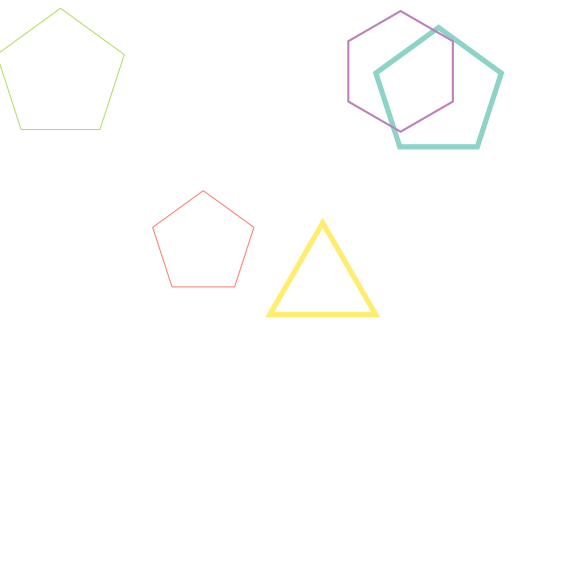[{"shape": "pentagon", "thickness": 2.5, "radius": 0.57, "center": [0.759, 0.837]}, {"shape": "pentagon", "thickness": 0.5, "radius": 0.46, "center": [0.352, 0.577]}, {"shape": "pentagon", "thickness": 0.5, "radius": 0.58, "center": [0.105, 0.869]}, {"shape": "hexagon", "thickness": 1, "radius": 0.52, "center": [0.694, 0.876]}, {"shape": "triangle", "thickness": 2.5, "radius": 0.53, "center": [0.559, 0.507]}]